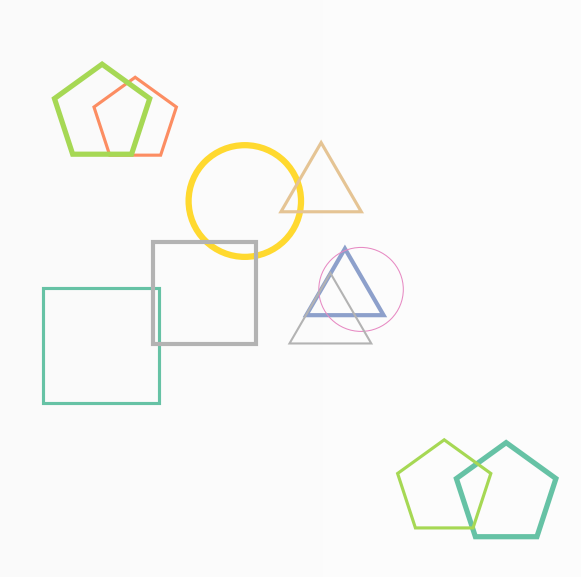[{"shape": "pentagon", "thickness": 2.5, "radius": 0.45, "center": [0.871, 0.143]}, {"shape": "square", "thickness": 1.5, "radius": 0.5, "center": [0.173, 0.401]}, {"shape": "pentagon", "thickness": 1.5, "radius": 0.37, "center": [0.233, 0.791]}, {"shape": "triangle", "thickness": 2, "radius": 0.38, "center": [0.593, 0.492]}, {"shape": "circle", "thickness": 0.5, "radius": 0.36, "center": [0.621, 0.498]}, {"shape": "pentagon", "thickness": 1.5, "radius": 0.42, "center": [0.764, 0.153]}, {"shape": "pentagon", "thickness": 2.5, "radius": 0.43, "center": [0.176, 0.802]}, {"shape": "circle", "thickness": 3, "radius": 0.48, "center": [0.421, 0.651]}, {"shape": "triangle", "thickness": 1.5, "radius": 0.4, "center": [0.553, 0.672]}, {"shape": "square", "thickness": 2, "radius": 0.44, "center": [0.352, 0.492]}, {"shape": "triangle", "thickness": 1, "radius": 0.41, "center": [0.568, 0.445]}]